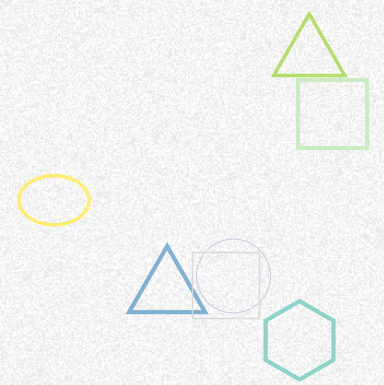[{"shape": "hexagon", "thickness": 3, "radius": 0.51, "center": [0.778, 0.116]}, {"shape": "circle", "thickness": 0.5, "radius": 0.48, "center": [0.607, 0.283]}, {"shape": "triangle", "thickness": 3, "radius": 0.57, "center": [0.434, 0.246]}, {"shape": "triangle", "thickness": 2.5, "radius": 0.53, "center": [0.803, 0.857]}, {"shape": "square", "thickness": 1, "radius": 0.43, "center": [0.586, 0.259]}, {"shape": "square", "thickness": 3, "radius": 0.44, "center": [0.864, 0.705]}, {"shape": "oval", "thickness": 2.5, "radius": 0.46, "center": [0.14, 0.48]}]